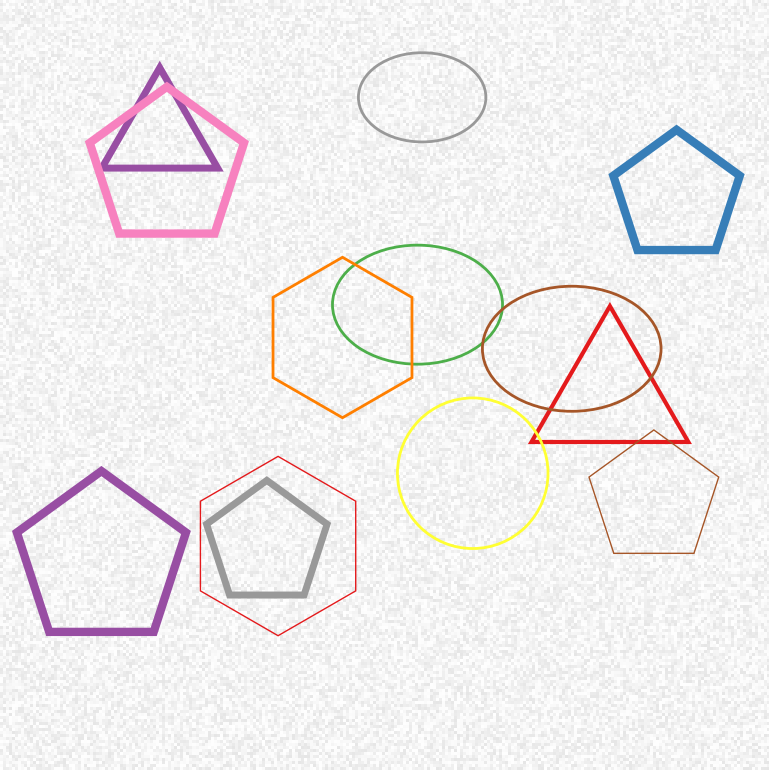[{"shape": "triangle", "thickness": 1.5, "radius": 0.59, "center": [0.792, 0.485]}, {"shape": "hexagon", "thickness": 0.5, "radius": 0.58, "center": [0.361, 0.291]}, {"shape": "pentagon", "thickness": 3, "radius": 0.43, "center": [0.879, 0.745]}, {"shape": "oval", "thickness": 1, "radius": 0.55, "center": [0.542, 0.604]}, {"shape": "pentagon", "thickness": 3, "radius": 0.58, "center": [0.132, 0.273]}, {"shape": "triangle", "thickness": 2.5, "radius": 0.43, "center": [0.207, 0.825]}, {"shape": "hexagon", "thickness": 1, "radius": 0.52, "center": [0.445, 0.562]}, {"shape": "circle", "thickness": 1, "radius": 0.49, "center": [0.614, 0.385]}, {"shape": "oval", "thickness": 1, "radius": 0.58, "center": [0.743, 0.547]}, {"shape": "pentagon", "thickness": 0.5, "radius": 0.44, "center": [0.849, 0.353]}, {"shape": "pentagon", "thickness": 3, "radius": 0.53, "center": [0.217, 0.782]}, {"shape": "pentagon", "thickness": 2.5, "radius": 0.41, "center": [0.347, 0.294]}, {"shape": "oval", "thickness": 1, "radius": 0.41, "center": [0.548, 0.874]}]